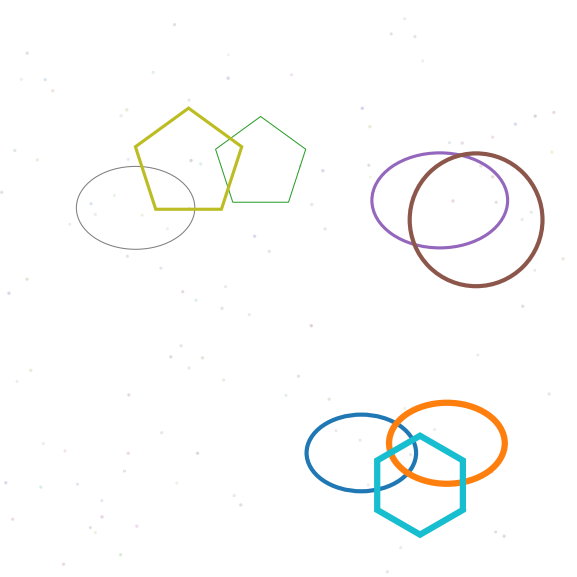[{"shape": "oval", "thickness": 2, "radius": 0.47, "center": [0.626, 0.215]}, {"shape": "oval", "thickness": 3, "radius": 0.5, "center": [0.774, 0.232]}, {"shape": "pentagon", "thickness": 0.5, "radius": 0.41, "center": [0.451, 0.715]}, {"shape": "oval", "thickness": 1.5, "radius": 0.59, "center": [0.761, 0.652]}, {"shape": "circle", "thickness": 2, "radius": 0.57, "center": [0.824, 0.619]}, {"shape": "oval", "thickness": 0.5, "radius": 0.51, "center": [0.235, 0.639]}, {"shape": "pentagon", "thickness": 1.5, "radius": 0.48, "center": [0.327, 0.715]}, {"shape": "hexagon", "thickness": 3, "radius": 0.43, "center": [0.727, 0.159]}]